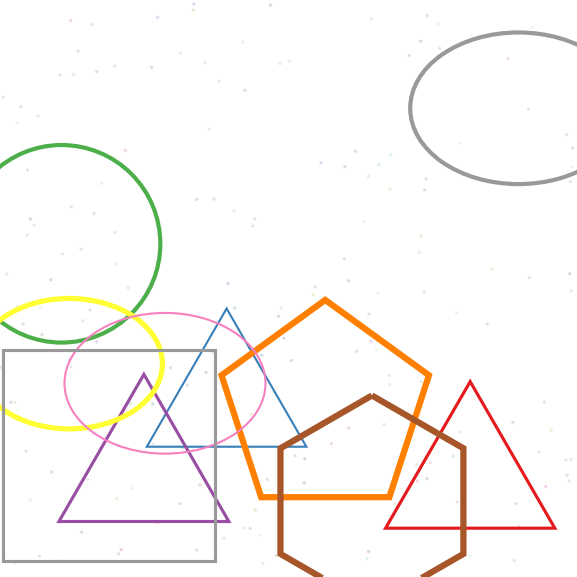[{"shape": "triangle", "thickness": 1.5, "radius": 0.85, "center": [0.814, 0.169]}, {"shape": "triangle", "thickness": 1, "radius": 0.8, "center": [0.392, 0.305]}, {"shape": "circle", "thickness": 2, "radius": 0.86, "center": [0.107, 0.577]}, {"shape": "triangle", "thickness": 1.5, "radius": 0.85, "center": [0.249, 0.181]}, {"shape": "pentagon", "thickness": 3, "radius": 0.94, "center": [0.563, 0.291]}, {"shape": "oval", "thickness": 2.5, "radius": 0.81, "center": [0.12, 0.369]}, {"shape": "hexagon", "thickness": 3, "radius": 0.91, "center": [0.644, 0.131]}, {"shape": "oval", "thickness": 1, "radius": 0.87, "center": [0.286, 0.335]}, {"shape": "oval", "thickness": 2, "radius": 0.94, "center": [0.898, 0.812]}, {"shape": "square", "thickness": 1.5, "radius": 0.92, "center": [0.189, 0.211]}]